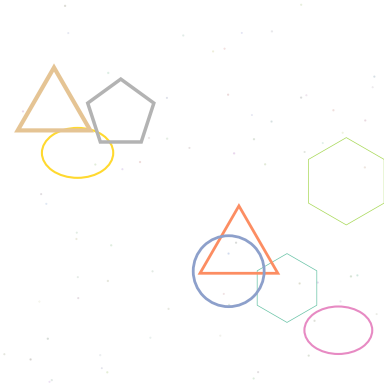[{"shape": "hexagon", "thickness": 0.5, "radius": 0.45, "center": [0.745, 0.252]}, {"shape": "triangle", "thickness": 2, "radius": 0.58, "center": [0.621, 0.349]}, {"shape": "circle", "thickness": 2, "radius": 0.46, "center": [0.594, 0.296]}, {"shape": "oval", "thickness": 1.5, "radius": 0.44, "center": [0.879, 0.142]}, {"shape": "hexagon", "thickness": 0.5, "radius": 0.57, "center": [0.899, 0.529]}, {"shape": "oval", "thickness": 1.5, "radius": 0.46, "center": [0.201, 0.603]}, {"shape": "triangle", "thickness": 3, "radius": 0.54, "center": [0.14, 0.716]}, {"shape": "pentagon", "thickness": 2.5, "radius": 0.45, "center": [0.314, 0.704]}]